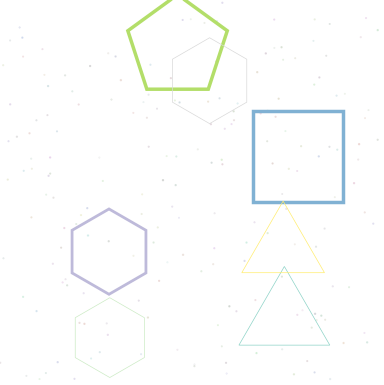[{"shape": "triangle", "thickness": 0.5, "radius": 0.68, "center": [0.739, 0.172]}, {"shape": "hexagon", "thickness": 2, "radius": 0.55, "center": [0.283, 0.346]}, {"shape": "square", "thickness": 2.5, "radius": 0.59, "center": [0.775, 0.593]}, {"shape": "pentagon", "thickness": 2.5, "radius": 0.68, "center": [0.461, 0.878]}, {"shape": "hexagon", "thickness": 0.5, "radius": 0.56, "center": [0.544, 0.79]}, {"shape": "hexagon", "thickness": 0.5, "radius": 0.52, "center": [0.285, 0.123]}, {"shape": "triangle", "thickness": 0.5, "radius": 0.62, "center": [0.735, 0.354]}]